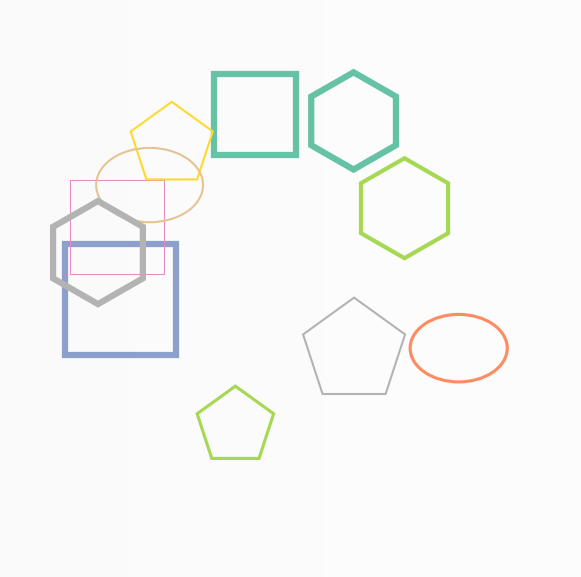[{"shape": "hexagon", "thickness": 3, "radius": 0.42, "center": [0.608, 0.79]}, {"shape": "square", "thickness": 3, "radius": 0.35, "center": [0.439, 0.801]}, {"shape": "oval", "thickness": 1.5, "radius": 0.42, "center": [0.789, 0.396]}, {"shape": "square", "thickness": 3, "radius": 0.48, "center": [0.207, 0.481]}, {"shape": "square", "thickness": 0.5, "radius": 0.4, "center": [0.201, 0.606]}, {"shape": "hexagon", "thickness": 2, "radius": 0.43, "center": [0.696, 0.639]}, {"shape": "pentagon", "thickness": 1.5, "radius": 0.35, "center": [0.405, 0.261]}, {"shape": "pentagon", "thickness": 1, "radius": 0.37, "center": [0.296, 0.749]}, {"shape": "oval", "thickness": 1, "radius": 0.46, "center": [0.257, 0.679]}, {"shape": "pentagon", "thickness": 1, "radius": 0.46, "center": [0.609, 0.392]}, {"shape": "hexagon", "thickness": 3, "radius": 0.45, "center": [0.169, 0.562]}]